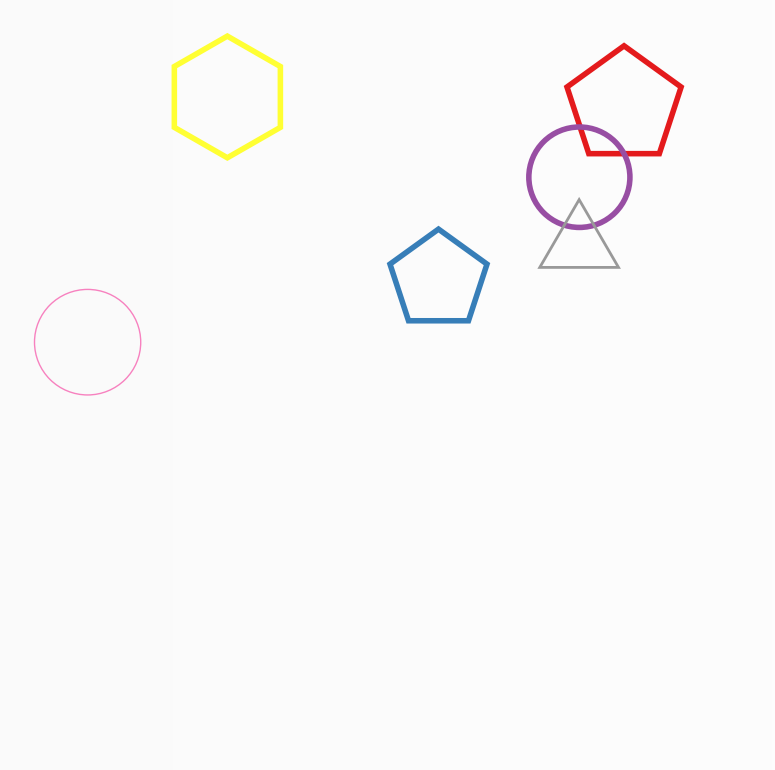[{"shape": "pentagon", "thickness": 2, "radius": 0.39, "center": [0.805, 0.863]}, {"shape": "pentagon", "thickness": 2, "radius": 0.33, "center": [0.566, 0.637]}, {"shape": "circle", "thickness": 2, "radius": 0.33, "center": [0.748, 0.77]}, {"shape": "hexagon", "thickness": 2, "radius": 0.4, "center": [0.293, 0.874]}, {"shape": "circle", "thickness": 0.5, "radius": 0.34, "center": [0.113, 0.556]}, {"shape": "triangle", "thickness": 1, "radius": 0.29, "center": [0.747, 0.682]}]